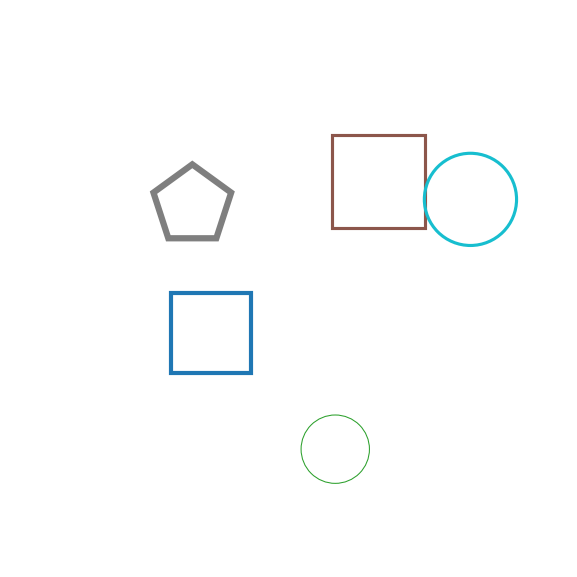[{"shape": "square", "thickness": 2, "radius": 0.35, "center": [0.366, 0.423]}, {"shape": "circle", "thickness": 0.5, "radius": 0.3, "center": [0.581, 0.221]}, {"shape": "square", "thickness": 1.5, "radius": 0.4, "center": [0.655, 0.685]}, {"shape": "pentagon", "thickness": 3, "radius": 0.35, "center": [0.333, 0.644]}, {"shape": "circle", "thickness": 1.5, "radius": 0.4, "center": [0.815, 0.654]}]